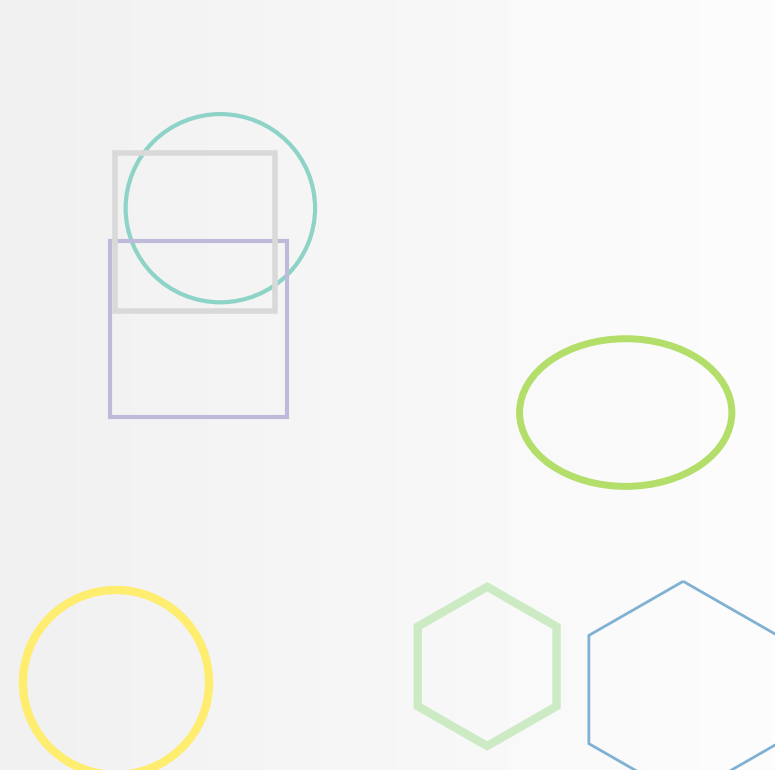[{"shape": "circle", "thickness": 1.5, "radius": 0.61, "center": [0.284, 0.73]}, {"shape": "square", "thickness": 1.5, "radius": 0.57, "center": [0.256, 0.573]}, {"shape": "hexagon", "thickness": 1, "radius": 0.7, "center": [0.882, 0.105]}, {"shape": "oval", "thickness": 2.5, "radius": 0.68, "center": [0.807, 0.464]}, {"shape": "square", "thickness": 2, "radius": 0.51, "center": [0.252, 0.699]}, {"shape": "hexagon", "thickness": 3, "radius": 0.52, "center": [0.629, 0.135]}, {"shape": "circle", "thickness": 3, "radius": 0.6, "center": [0.15, 0.114]}]